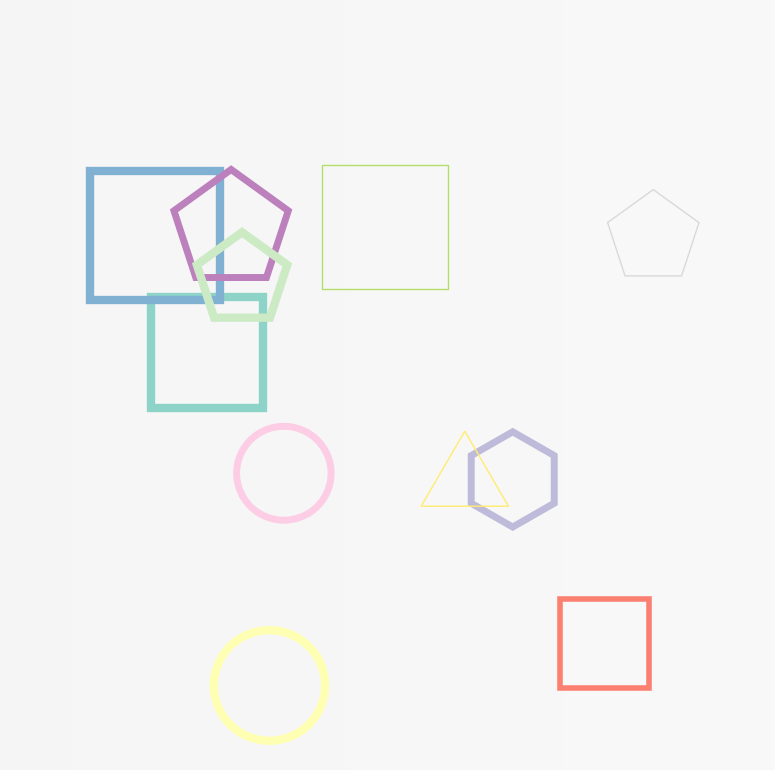[{"shape": "square", "thickness": 3, "radius": 0.36, "center": [0.267, 0.542]}, {"shape": "circle", "thickness": 3, "radius": 0.36, "center": [0.348, 0.11]}, {"shape": "hexagon", "thickness": 2.5, "radius": 0.31, "center": [0.662, 0.377]}, {"shape": "square", "thickness": 2, "radius": 0.29, "center": [0.78, 0.165]}, {"shape": "square", "thickness": 3, "radius": 0.42, "center": [0.2, 0.695]}, {"shape": "square", "thickness": 0.5, "radius": 0.4, "center": [0.497, 0.705]}, {"shape": "circle", "thickness": 2.5, "radius": 0.3, "center": [0.366, 0.385]}, {"shape": "pentagon", "thickness": 0.5, "radius": 0.31, "center": [0.843, 0.692]}, {"shape": "pentagon", "thickness": 2.5, "radius": 0.39, "center": [0.298, 0.702]}, {"shape": "pentagon", "thickness": 3, "radius": 0.31, "center": [0.312, 0.637]}, {"shape": "triangle", "thickness": 0.5, "radius": 0.33, "center": [0.6, 0.375]}]